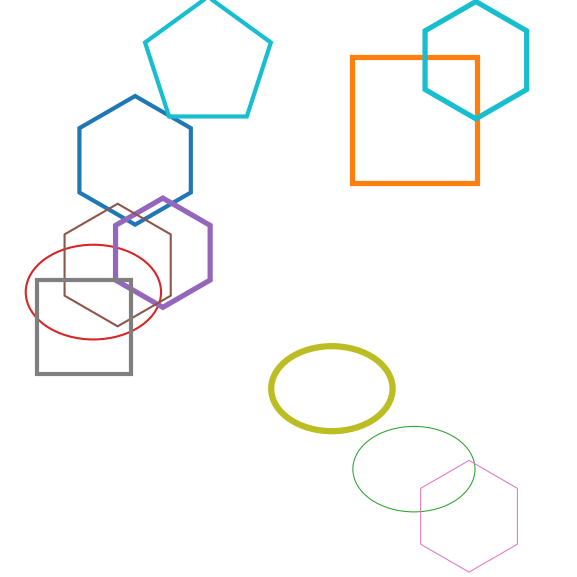[{"shape": "hexagon", "thickness": 2, "radius": 0.56, "center": [0.234, 0.722]}, {"shape": "square", "thickness": 2.5, "radius": 0.54, "center": [0.718, 0.791]}, {"shape": "oval", "thickness": 0.5, "radius": 0.53, "center": [0.717, 0.187]}, {"shape": "oval", "thickness": 1, "radius": 0.59, "center": [0.162, 0.493]}, {"shape": "hexagon", "thickness": 2.5, "radius": 0.47, "center": [0.282, 0.562]}, {"shape": "hexagon", "thickness": 1, "radius": 0.53, "center": [0.204, 0.54]}, {"shape": "hexagon", "thickness": 0.5, "radius": 0.48, "center": [0.812, 0.105]}, {"shape": "square", "thickness": 2, "radius": 0.41, "center": [0.145, 0.433]}, {"shape": "oval", "thickness": 3, "radius": 0.53, "center": [0.575, 0.326]}, {"shape": "pentagon", "thickness": 2, "radius": 0.57, "center": [0.36, 0.89]}, {"shape": "hexagon", "thickness": 2.5, "radius": 0.51, "center": [0.824, 0.895]}]